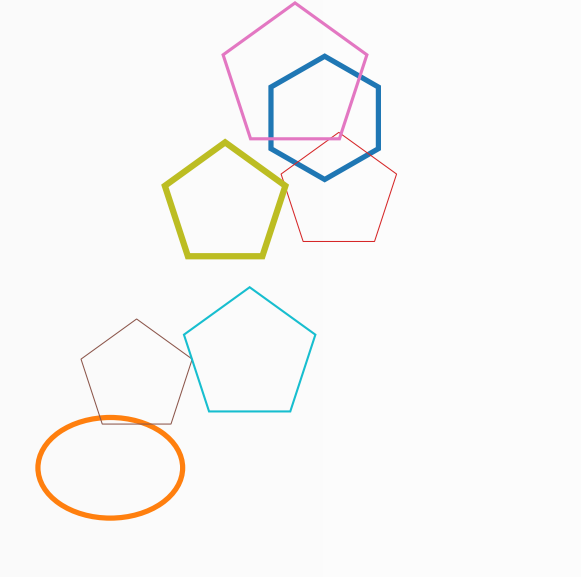[{"shape": "hexagon", "thickness": 2.5, "radius": 0.53, "center": [0.559, 0.795]}, {"shape": "oval", "thickness": 2.5, "radius": 0.62, "center": [0.19, 0.189]}, {"shape": "pentagon", "thickness": 0.5, "radius": 0.52, "center": [0.583, 0.665]}, {"shape": "pentagon", "thickness": 0.5, "radius": 0.5, "center": [0.235, 0.346]}, {"shape": "pentagon", "thickness": 1.5, "radius": 0.65, "center": [0.508, 0.864]}, {"shape": "pentagon", "thickness": 3, "radius": 0.55, "center": [0.387, 0.644]}, {"shape": "pentagon", "thickness": 1, "radius": 0.59, "center": [0.43, 0.383]}]